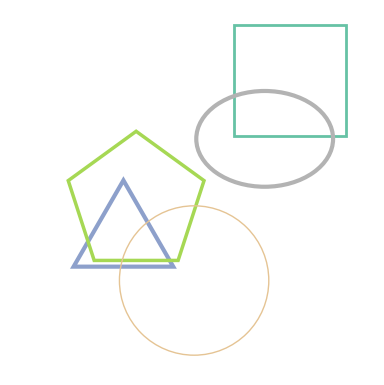[{"shape": "square", "thickness": 2, "radius": 0.72, "center": [0.754, 0.79]}, {"shape": "triangle", "thickness": 3, "radius": 0.75, "center": [0.321, 0.382]}, {"shape": "pentagon", "thickness": 2.5, "radius": 0.93, "center": [0.354, 0.474]}, {"shape": "circle", "thickness": 1, "radius": 0.97, "center": [0.504, 0.271]}, {"shape": "oval", "thickness": 3, "radius": 0.89, "center": [0.687, 0.639]}]